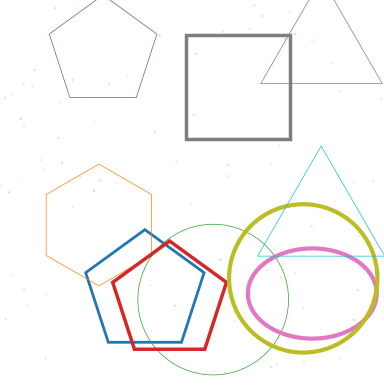[{"shape": "pentagon", "thickness": 2, "radius": 0.81, "center": [0.376, 0.242]}, {"shape": "hexagon", "thickness": 0.5, "radius": 0.79, "center": [0.257, 0.416]}, {"shape": "circle", "thickness": 0.5, "radius": 0.98, "center": [0.554, 0.222]}, {"shape": "pentagon", "thickness": 2.5, "radius": 0.78, "center": [0.44, 0.219]}, {"shape": "triangle", "thickness": 0.5, "radius": 0.91, "center": [0.835, 0.874]}, {"shape": "pentagon", "thickness": 0.5, "radius": 0.73, "center": [0.268, 0.866]}, {"shape": "oval", "thickness": 3, "radius": 0.84, "center": [0.811, 0.238]}, {"shape": "square", "thickness": 2.5, "radius": 0.67, "center": [0.618, 0.774]}, {"shape": "circle", "thickness": 3, "radius": 0.96, "center": [0.788, 0.277]}, {"shape": "triangle", "thickness": 0.5, "radius": 0.95, "center": [0.834, 0.43]}]